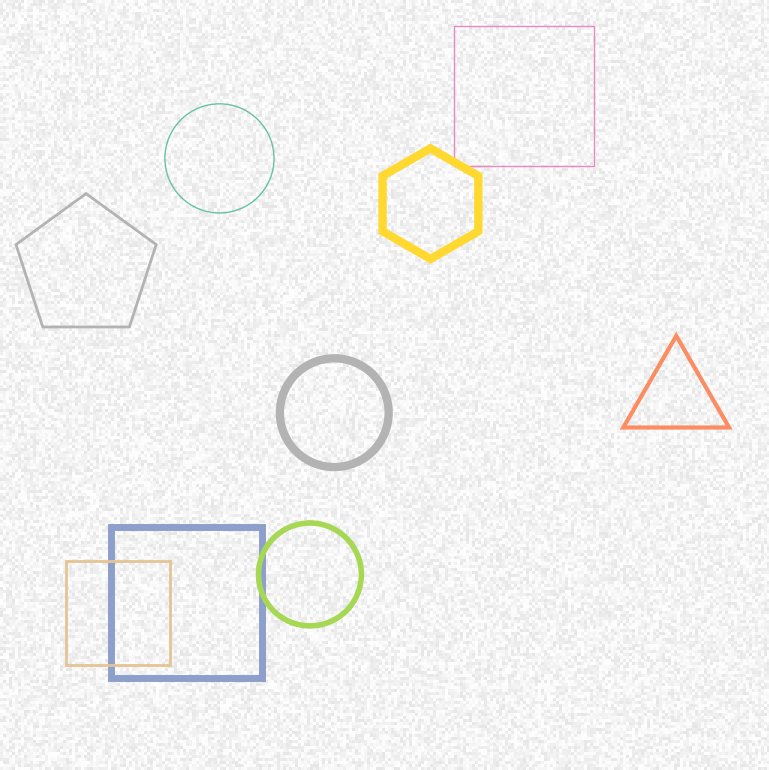[{"shape": "circle", "thickness": 0.5, "radius": 0.35, "center": [0.285, 0.794]}, {"shape": "triangle", "thickness": 1.5, "radius": 0.4, "center": [0.878, 0.484]}, {"shape": "square", "thickness": 2.5, "radius": 0.49, "center": [0.242, 0.218]}, {"shape": "square", "thickness": 0.5, "radius": 0.45, "center": [0.681, 0.876]}, {"shape": "circle", "thickness": 2, "radius": 0.33, "center": [0.403, 0.254]}, {"shape": "hexagon", "thickness": 3, "radius": 0.36, "center": [0.559, 0.736]}, {"shape": "square", "thickness": 1, "radius": 0.34, "center": [0.153, 0.204]}, {"shape": "pentagon", "thickness": 1, "radius": 0.48, "center": [0.112, 0.653]}, {"shape": "circle", "thickness": 3, "radius": 0.35, "center": [0.434, 0.464]}]